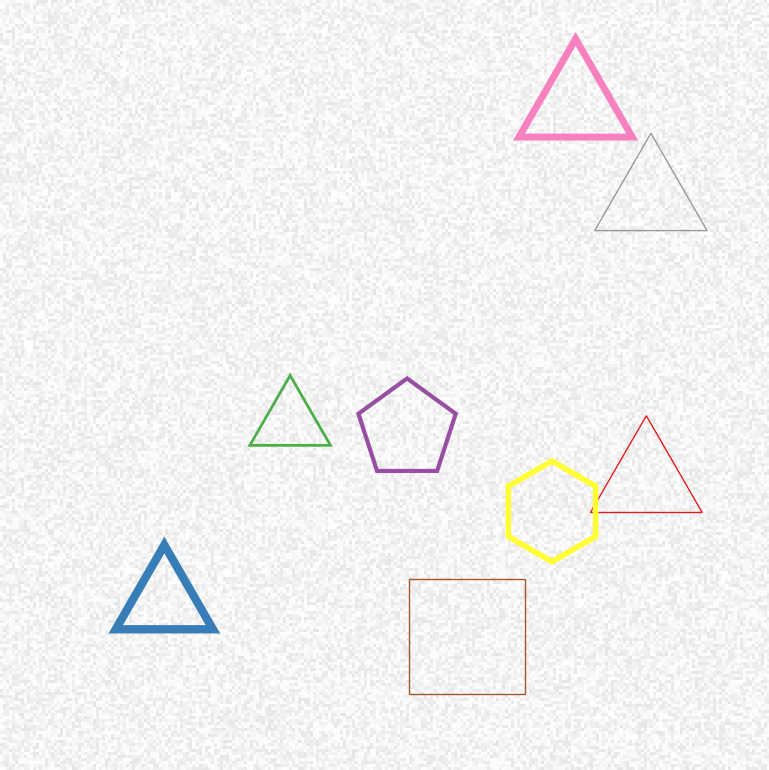[{"shape": "triangle", "thickness": 0.5, "radius": 0.42, "center": [0.839, 0.376]}, {"shape": "triangle", "thickness": 3, "radius": 0.36, "center": [0.213, 0.219]}, {"shape": "triangle", "thickness": 1, "radius": 0.3, "center": [0.377, 0.452]}, {"shape": "pentagon", "thickness": 1.5, "radius": 0.33, "center": [0.529, 0.442]}, {"shape": "hexagon", "thickness": 2, "radius": 0.33, "center": [0.717, 0.336]}, {"shape": "square", "thickness": 0.5, "radius": 0.37, "center": [0.607, 0.173]}, {"shape": "triangle", "thickness": 2.5, "radius": 0.42, "center": [0.748, 0.864]}, {"shape": "triangle", "thickness": 0.5, "radius": 0.42, "center": [0.845, 0.743]}]